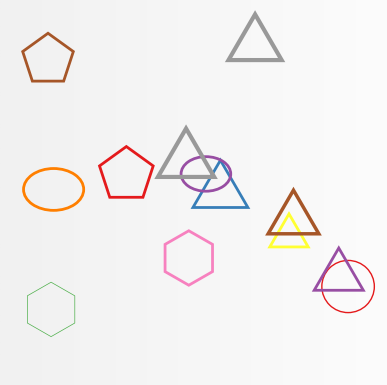[{"shape": "circle", "thickness": 1, "radius": 0.34, "center": [0.898, 0.256]}, {"shape": "pentagon", "thickness": 2, "radius": 0.36, "center": [0.326, 0.547]}, {"shape": "triangle", "thickness": 2, "radius": 0.41, "center": [0.569, 0.502]}, {"shape": "hexagon", "thickness": 0.5, "radius": 0.35, "center": [0.132, 0.196]}, {"shape": "triangle", "thickness": 2, "radius": 0.37, "center": [0.874, 0.283]}, {"shape": "oval", "thickness": 2, "radius": 0.32, "center": [0.531, 0.548]}, {"shape": "oval", "thickness": 2, "radius": 0.39, "center": [0.138, 0.508]}, {"shape": "triangle", "thickness": 2, "radius": 0.29, "center": [0.746, 0.387]}, {"shape": "triangle", "thickness": 2.5, "radius": 0.38, "center": [0.757, 0.43]}, {"shape": "pentagon", "thickness": 2, "radius": 0.34, "center": [0.124, 0.845]}, {"shape": "hexagon", "thickness": 2, "radius": 0.35, "center": [0.487, 0.33]}, {"shape": "triangle", "thickness": 3, "radius": 0.4, "center": [0.658, 0.884]}, {"shape": "triangle", "thickness": 3, "radius": 0.42, "center": [0.48, 0.582]}]